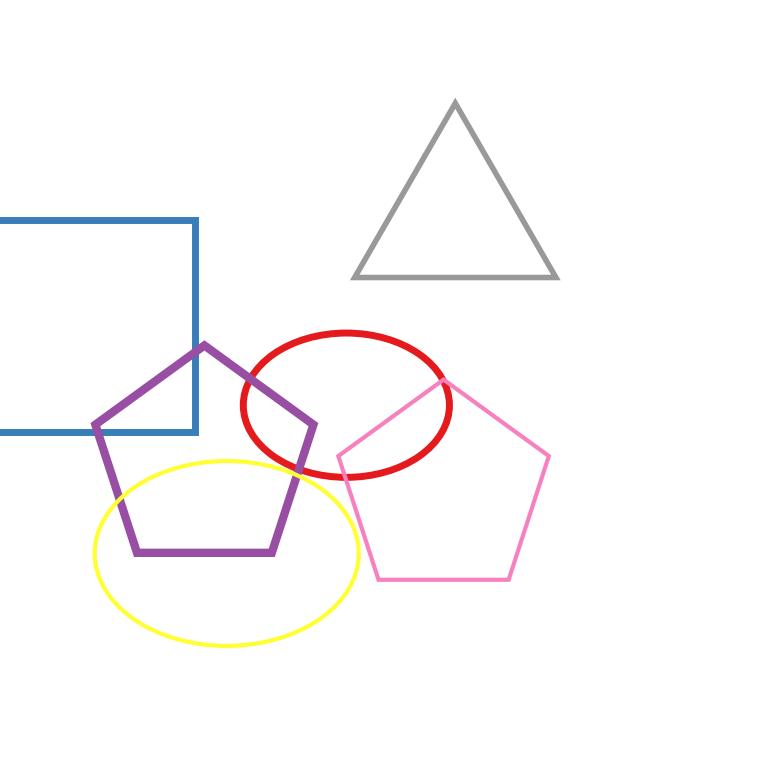[{"shape": "oval", "thickness": 2.5, "radius": 0.67, "center": [0.45, 0.474]}, {"shape": "square", "thickness": 2.5, "radius": 0.69, "center": [0.115, 0.577]}, {"shape": "pentagon", "thickness": 3, "radius": 0.74, "center": [0.265, 0.403]}, {"shape": "oval", "thickness": 1.5, "radius": 0.86, "center": [0.294, 0.281]}, {"shape": "pentagon", "thickness": 1.5, "radius": 0.72, "center": [0.576, 0.363]}, {"shape": "triangle", "thickness": 2, "radius": 0.75, "center": [0.591, 0.715]}]